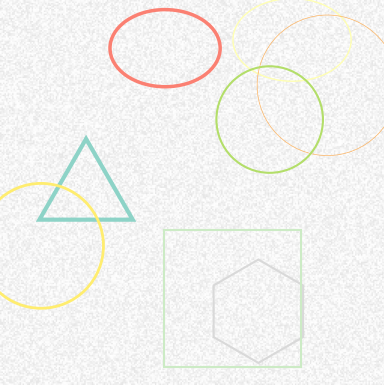[{"shape": "triangle", "thickness": 3, "radius": 0.7, "center": [0.224, 0.499]}, {"shape": "oval", "thickness": 1, "radius": 0.77, "center": [0.759, 0.896]}, {"shape": "oval", "thickness": 2.5, "radius": 0.72, "center": [0.429, 0.875]}, {"shape": "circle", "thickness": 0.5, "radius": 0.91, "center": [0.85, 0.778]}, {"shape": "circle", "thickness": 1.5, "radius": 0.69, "center": [0.7, 0.689]}, {"shape": "hexagon", "thickness": 1.5, "radius": 0.67, "center": [0.671, 0.192]}, {"shape": "square", "thickness": 1.5, "radius": 0.89, "center": [0.604, 0.224]}, {"shape": "circle", "thickness": 2, "radius": 0.81, "center": [0.107, 0.361]}]